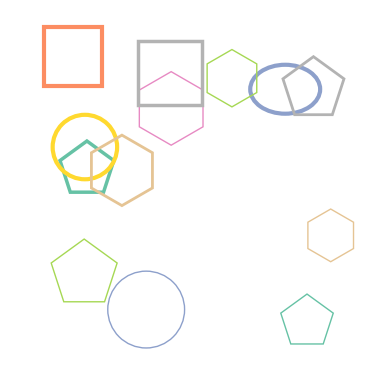[{"shape": "pentagon", "thickness": 2.5, "radius": 0.37, "center": [0.226, 0.56]}, {"shape": "pentagon", "thickness": 1, "radius": 0.36, "center": [0.797, 0.165]}, {"shape": "square", "thickness": 3, "radius": 0.38, "center": [0.19, 0.853]}, {"shape": "circle", "thickness": 1, "radius": 0.5, "center": [0.38, 0.196]}, {"shape": "oval", "thickness": 3, "radius": 0.45, "center": [0.741, 0.768]}, {"shape": "hexagon", "thickness": 1, "radius": 0.48, "center": [0.445, 0.718]}, {"shape": "hexagon", "thickness": 1, "radius": 0.37, "center": [0.602, 0.797]}, {"shape": "pentagon", "thickness": 1, "radius": 0.45, "center": [0.219, 0.289]}, {"shape": "circle", "thickness": 3, "radius": 0.42, "center": [0.221, 0.618]}, {"shape": "hexagon", "thickness": 2, "radius": 0.46, "center": [0.317, 0.557]}, {"shape": "hexagon", "thickness": 1, "radius": 0.34, "center": [0.859, 0.389]}, {"shape": "pentagon", "thickness": 2, "radius": 0.42, "center": [0.814, 0.769]}, {"shape": "square", "thickness": 2.5, "radius": 0.42, "center": [0.441, 0.81]}]